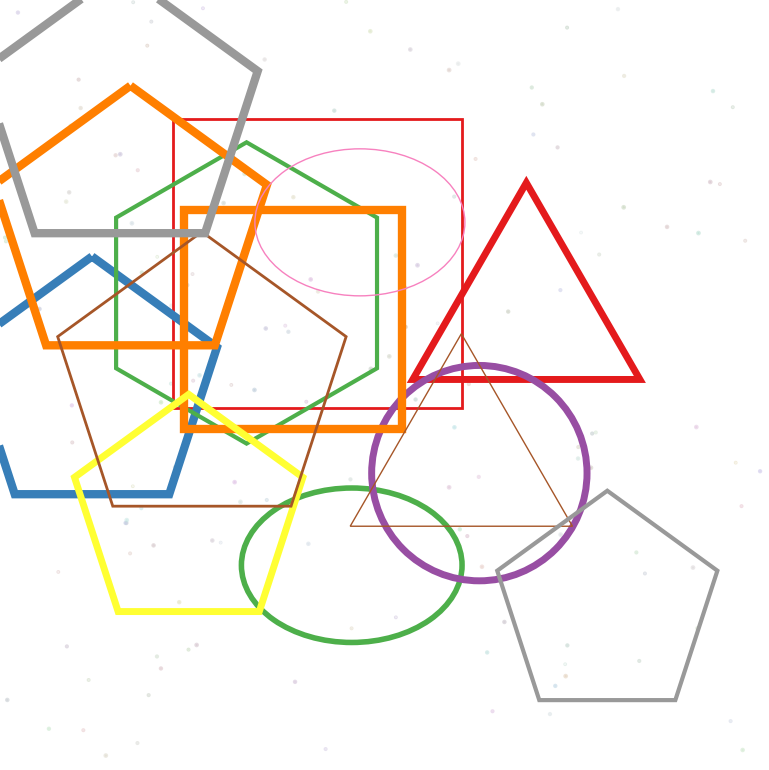[{"shape": "triangle", "thickness": 2.5, "radius": 0.85, "center": [0.684, 0.592]}, {"shape": "square", "thickness": 1, "radius": 0.94, "center": [0.413, 0.657]}, {"shape": "pentagon", "thickness": 3, "radius": 0.85, "center": [0.119, 0.496]}, {"shape": "hexagon", "thickness": 1.5, "radius": 0.98, "center": [0.32, 0.62]}, {"shape": "oval", "thickness": 2, "radius": 0.72, "center": [0.457, 0.266]}, {"shape": "circle", "thickness": 2.5, "radius": 0.7, "center": [0.623, 0.386]}, {"shape": "square", "thickness": 3, "radius": 0.71, "center": [0.38, 0.585]}, {"shape": "pentagon", "thickness": 3, "radius": 0.93, "center": [0.169, 0.702]}, {"shape": "pentagon", "thickness": 2.5, "radius": 0.78, "center": [0.245, 0.332]}, {"shape": "pentagon", "thickness": 1, "radius": 0.98, "center": [0.262, 0.502]}, {"shape": "triangle", "thickness": 0.5, "radius": 0.83, "center": [0.599, 0.4]}, {"shape": "oval", "thickness": 0.5, "radius": 0.68, "center": [0.467, 0.711]}, {"shape": "pentagon", "thickness": 1.5, "radius": 0.75, "center": [0.789, 0.212]}, {"shape": "pentagon", "thickness": 3, "radius": 0.94, "center": [0.156, 0.849]}]